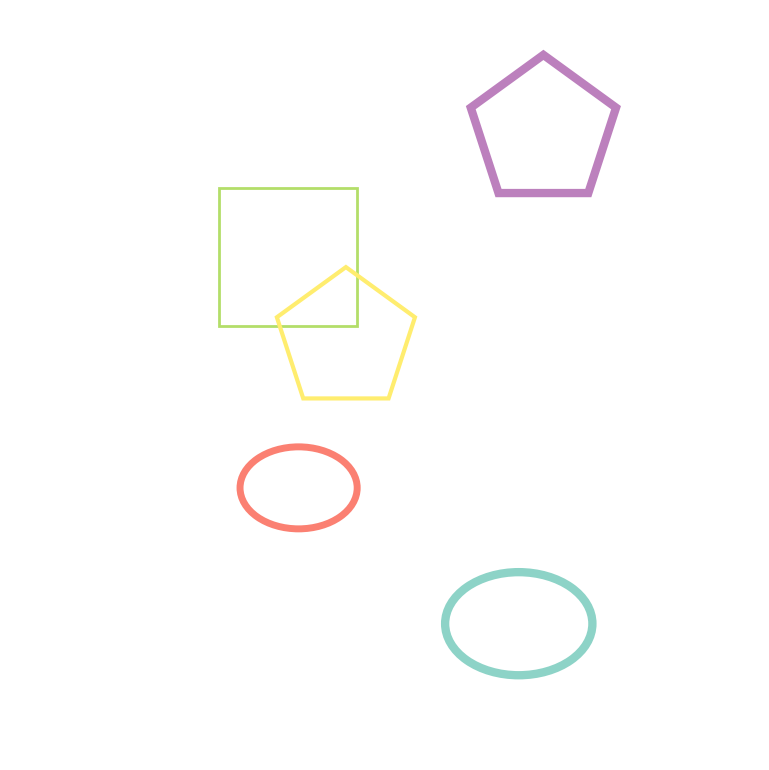[{"shape": "oval", "thickness": 3, "radius": 0.48, "center": [0.674, 0.19]}, {"shape": "oval", "thickness": 2.5, "radius": 0.38, "center": [0.388, 0.366]}, {"shape": "square", "thickness": 1, "radius": 0.45, "center": [0.374, 0.666]}, {"shape": "pentagon", "thickness": 3, "radius": 0.5, "center": [0.706, 0.83]}, {"shape": "pentagon", "thickness": 1.5, "radius": 0.47, "center": [0.449, 0.559]}]